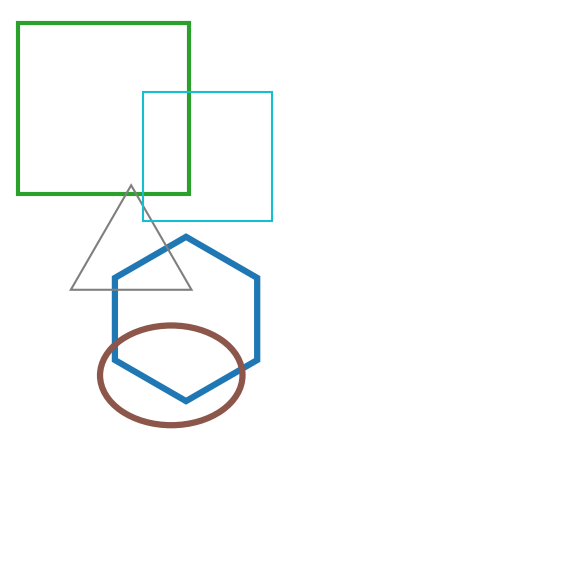[{"shape": "hexagon", "thickness": 3, "radius": 0.71, "center": [0.322, 0.447]}, {"shape": "square", "thickness": 2, "radius": 0.74, "center": [0.179, 0.811]}, {"shape": "oval", "thickness": 3, "radius": 0.62, "center": [0.297, 0.349]}, {"shape": "triangle", "thickness": 1, "radius": 0.6, "center": [0.227, 0.558]}, {"shape": "square", "thickness": 1, "radius": 0.56, "center": [0.36, 0.728]}]